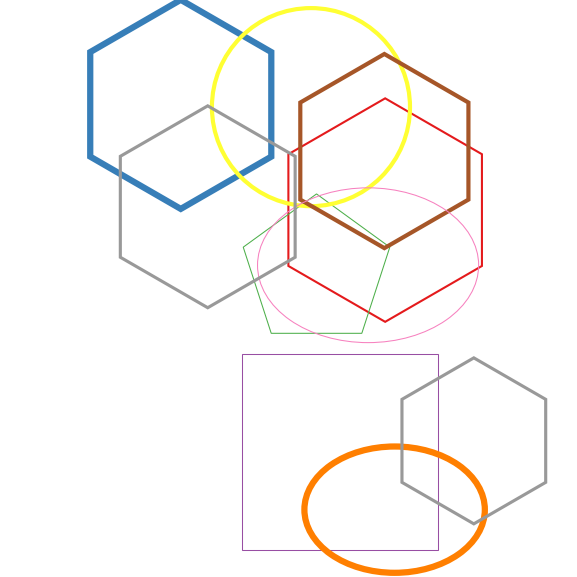[{"shape": "hexagon", "thickness": 1, "radius": 0.97, "center": [0.667, 0.635]}, {"shape": "hexagon", "thickness": 3, "radius": 0.91, "center": [0.313, 0.818]}, {"shape": "pentagon", "thickness": 0.5, "radius": 0.67, "center": [0.548, 0.53]}, {"shape": "square", "thickness": 0.5, "radius": 0.85, "center": [0.588, 0.216]}, {"shape": "oval", "thickness": 3, "radius": 0.78, "center": [0.683, 0.117]}, {"shape": "circle", "thickness": 2, "radius": 0.86, "center": [0.538, 0.814]}, {"shape": "hexagon", "thickness": 2, "radius": 0.84, "center": [0.666, 0.738]}, {"shape": "oval", "thickness": 0.5, "radius": 0.96, "center": [0.637, 0.54]}, {"shape": "hexagon", "thickness": 1.5, "radius": 0.72, "center": [0.82, 0.236]}, {"shape": "hexagon", "thickness": 1.5, "radius": 0.87, "center": [0.36, 0.641]}]